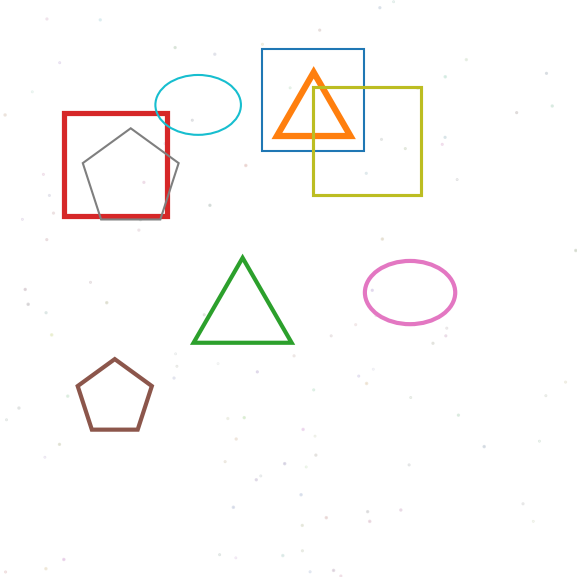[{"shape": "square", "thickness": 1, "radius": 0.44, "center": [0.542, 0.826]}, {"shape": "triangle", "thickness": 3, "radius": 0.37, "center": [0.543, 0.8]}, {"shape": "triangle", "thickness": 2, "radius": 0.49, "center": [0.42, 0.455]}, {"shape": "square", "thickness": 2.5, "radius": 0.45, "center": [0.201, 0.714]}, {"shape": "pentagon", "thickness": 2, "radius": 0.34, "center": [0.199, 0.31]}, {"shape": "oval", "thickness": 2, "radius": 0.39, "center": [0.71, 0.493]}, {"shape": "pentagon", "thickness": 1, "radius": 0.44, "center": [0.226, 0.69]}, {"shape": "square", "thickness": 1.5, "radius": 0.47, "center": [0.635, 0.755]}, {"shape": "oval", "thickness": 1, "radius": 0.37, "center": [0.343, 0.817]}]